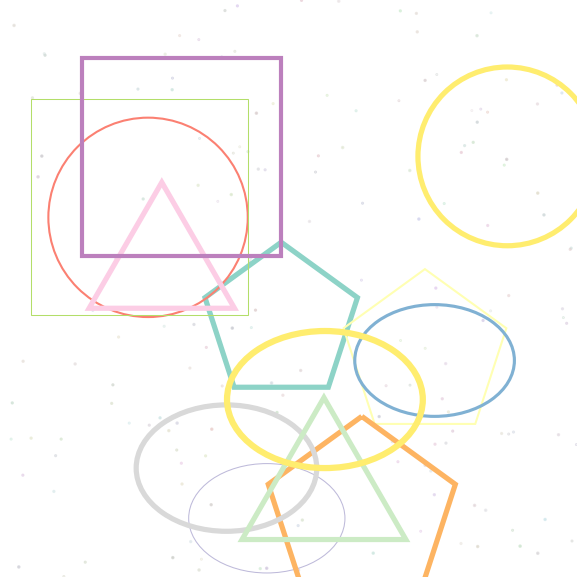[{"shape": "pentagon", "thickness": 2.5, "radius": 0.69, "center": [0.487, 0.441]}, {"shape": "pentagon", "thickness": 1, "radius": 0.74, "center": [0.736, 0.385]}, {"shape": "oval", "thickness": 0.5, "radius": 0.68, "center": [0.462, 0.102]}, {"shape": "circle", "thickness": 1, "radius": 0.86, "center": [0.256, 0.623]}, {"shape": "oval", "thickness": 1.5, "radius": 0.69, "center": [0.753, 0.375]}, {"shape": "pentagon", "thickness": 2.5, "radius": 0.85, "center": [0.626, 0.108]}, {"shape": "square", "thickness": 0.5, "radius": 0.94, "center": [0.241, 0.641]}, {"shape": "triangle", "thickness": 2.5, "radius": 0.73, "center": [0.28, 0.538]}, {"shape": "oval", "thickness": 2.5, "radius": 0.78, "center": [0.392, 0.189]}, {"shape": "square", "thickness": 2, "radius": 0.86, "center": [0.314, 0.727]}, {"shape": "triangle", "thickness": 2.5, "radius": 0.82, "center": [0.561, 0.147]}, {"shape": "oval", "thickness": 3, "radius": 0.85, "center": [0.563, 0.307]}, {"shape": "circle", "thickness": 2.5, "radius": 0.77, "center": [0.878, 0.728]}]